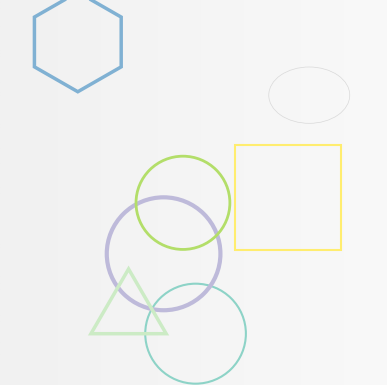[{"shape": "circle", "thickness": 1.5, "radius": 0.65, "center": [0.505, 0.133]}, {"shape": "circle", "thickness": 3, "radius": 0.73, "center": [0.422, 0.341]}, {"shape": "hexagon", "thickness": 2.5, "radius": 0.65, "center": [0.201, 0.891]}, {"shape": "circle", "thickness": 2, "radius": 0.61, "center": [0.472, 0.473]}, {"shape": "oval", "thickness": 0.5, "radius": 0.52, "center": [0.798, 0.753]}, {"shape": "triangle", "thickness": 2.5, "radius": 0.56, "center": [0.332, 0.189]}, {"shape": "square", "thickness": 1.5, "radius": 0.69, "center": [0.744, 0.487]}]